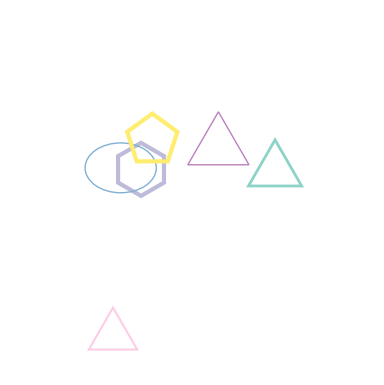[{"shape": "triangle", "thickness": 2, "radius": 0.4, "center": [0.714, 0.557]}, {"shape": "hexagon", "thickness": 3, "radius": 0.34, "center": [0.366, 0.56]}, {"shape": "oval", "thickness": 1, "radius": 0.46, "center": [0.313, 0.564]}, {"shape": "triangle", "thickness": 1.5, "radius": 0.36, "center": [0.294, 0.128]}, {"shape": "triangle", "thickness": 1, "radius": 0.46, "center": [0.567, 0.618]}, {"shape": "pentagon", "thickness": 3, "radius": 0.34, "center": [0.396, 0.636]}]